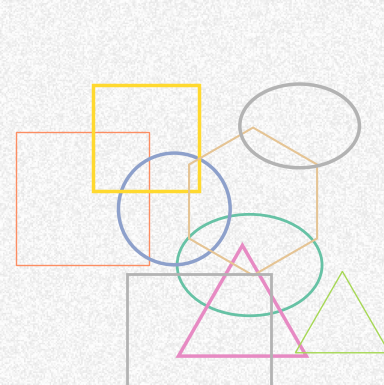[{"shape": "oval", "thickness": 2, "radius": 0.94, "center": [0.648, 0.312]}, {"shape": "square", "thickness": 1, "radius": 0.87, "center": [0.214, 0.484]}, {"shape": "circle", "thickness": 2.5, "radius": 0.73, "center": [0.453, 0.457]}, {"shape": "triangle", "thickness": 2.5, "radius": 0.96, "center": [0.63, 0.171]}, {"shape": "triangle", "thickness": 1, "radius": 0.7, "center": [0.889, 0.154]}, {"shape": "square", "thickness": 2.5, "radius": 0.69, "center": [0.379, 0.641]}, {"shape": "hexagon", "thickness": 1.5, "radius": 0.96, "center": [0.657, 0.477]}, {"shape": "oval", "thickness": 2.5, "radius": 0.78, "center": [0.778, 0.673]}, {"shape": "square", "thickness": 2, "radius": 0.93, "center": [0.517, 0.102]}]